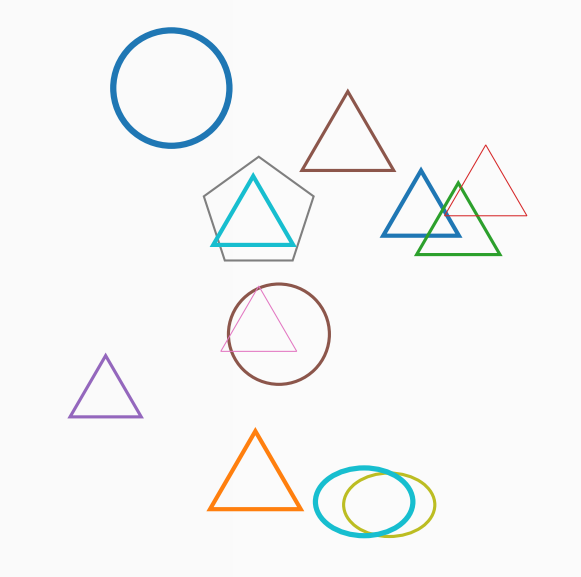[{"shape": "triangle", "thickness": 2, "radius": 0.38, "center": [0.724, 0.629]}, {"shape": "circle", "thickness": 3, "radius": 0.5, "center": [0.295, 0.847]}, {"shape": "triangle", "thickness": 2, "radius": 0.45, "center": [0.439, 0.162]}, {"shape": "triangle", "thickness": 1.5, "radius": 0.41, "center": [0.788, 0.6]}, {"shape": "triangle", "thickness": 0.5, "radius": 0.41, "center": [0.836, 0.666]}, {"shape": "triangle", "thickness": 1.5, "radius": 0.35, "center": [0.182, 0.313]}, {"shape": "circle", "thickness": 1.5, "radius": 0.43, "center": [0.48, 0.42]}, {"shape": "triangle", "thickness": 1.5, "radius": 0.46, "center": [0.598, 0.75]}, {"shape": "triangle", "thickness": 0.5, "radius": 0.38, "center": [0.445, 0.428]}, {"shape": "pentagon", "thickness": 1, "radius": 0.5, "center": [0.445, 0.628]}, {"shape": "oval", "thickness": 1.5, "radius": 0.39, "center": [0.67, 0.125]}, {"shape": "triangle", "thickness": 2, "radius": 0.4, "center": [0.436, 0.615]}, {"shape": "oval", "thickness": 2.5, "radius": 0.42, "center": [0.627, 0.13]}]